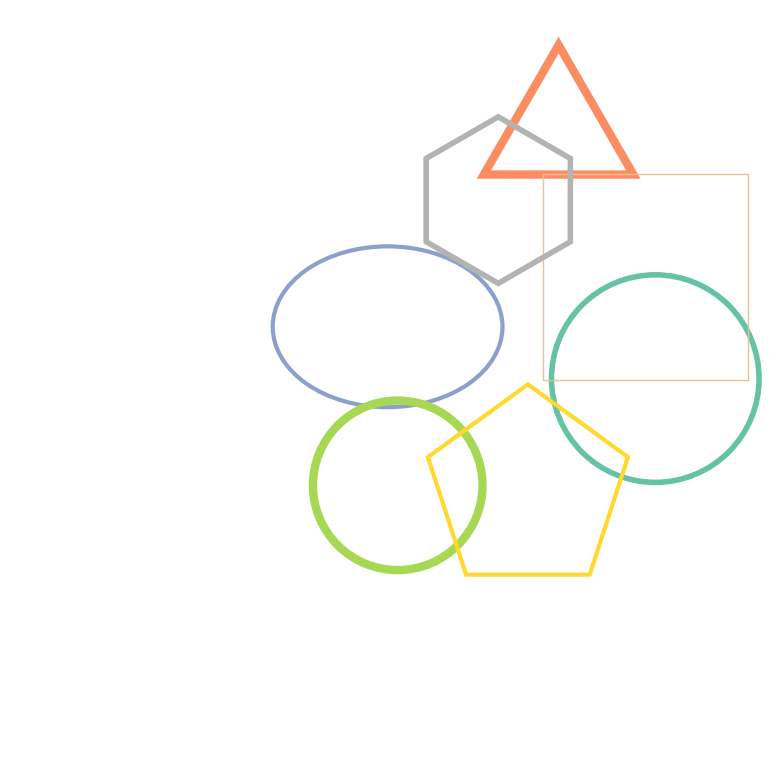[{"shape": "circle", "thickness": 2, "radius": 0.67, "center": [0.851, 0.508]}, {"shape": "triangle", "thickness": 3, "radius": 0.56, "center": [0.725, 0.829]}, {"shape": "oval", "thickness": 1.5, "radius": 0.75, "center": [0.503, 0.576]}, {"shape": "circle", "thickness": 3, "radius": 0.55, "center": [0.517, 0.37]}, {"shape": "pentagon", "thickness": 1.5, "radius": 0.68, "center": [0.686, 0.364]}, {"shape": "square", "thickness": 0.5, "radius": 0.67, "center": [0.838, 0.64]}, {"shape": "hexagon", "thickness": 2, "radius": 0.54, "center": [0.647, 0.74]}]